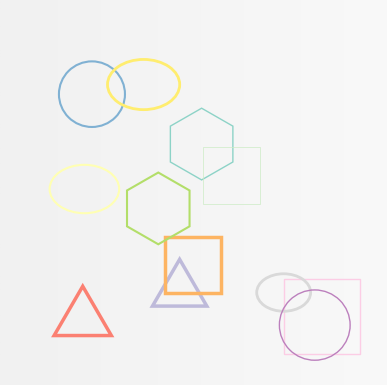[{"shape": "hexagon", "thickness": 1, "radius": 0.47, "center": [0.52, 0.626]}, {"shape": "oval", "thickness": 1.5, "radius": 0.45, "center": [0.218, 0.509]}, {"shape": "triangle", "thickness": 2.5, "radius": 0.4, "center": [0.464, 0.245]}, {"shape": "triangle", "thickness": 2.5, "radius": 0.43, "center": [0.213, 0.171]}, {"shape": "circle", "thickness": 1.5, "radius": 0.43, "center": [0.237, 0.755]}, {"shape": "square", "thickness": 2.5, "radius": 0.36, "center": [0.497, 0.311]}, {"shape": "hexagon", "thickness": 1.5, "radius": 0.47, "center": [0.408, 0.459]}, {"shape": "square", "thickness": 1, "radius": 0.49, "center": [0.831, 0.178]}, {"shape": "oval", "thickness": 2, "radius": 0.35, "center": [0.732, 0.24]}, {"shape": "circle", "thickness": 1, "radius": 0.46, "center": [0.812, 0.156]}, {"shape": "square", "thickness": 0.5, "radius": 0.37, "center": [0.598, 0.544]}, {"shape": "oval", "thickness": 2, "radius": 0.47, "center": [0.371, 0.78]}]